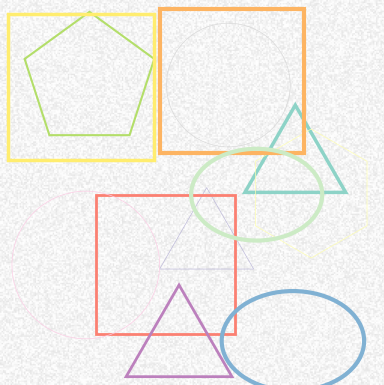[{"shape": "triangle", "thickness": 2.5, "radius": 0.76, "center": [0.767, 0.576]}, {"shape": "hexagon", "thickness": 0.5, "radius": 0.84, "center": [0.808, 0.497]}, {"shape": "triangle", "thickness": 0.5, "radius": 0.7, "center": [0.537, 0.372]}, {"shape": "square", "thickness": 2, "radius": 0.91, "center": [0.43, 0.313]}, {"shape": "oval", "thickness": 3, "radius": 0.92, "center": [0.761, 0.115]}, {"shape": "square", "thickness": 3, "radius": 0.94, "center": [0.604, 0.79]}, {"shape": "pentagon", "thickness": 1.5, "radius": 0.89, "center": [0.232, 0.792]}, {"shape": "circle", "thickness": 0.5, "radius": 0.96, "center": [0.223, 0.312]}, {"shape": "circle", "thickness": 0.5, "radius": 0.8, "center": [0.593, 0.779]}, {"shape": "triangle", "thickness": 2, "radius": 0.79, "center": [0.465, 0.101]}, {"shape": "oval", "thickness": 3, "radius": 0.85, "center": [0.667, 0.494]}, {"shape": "square", "thickness": 2.5, "radius": 0.95, "center": [0.211, 0.773]}]